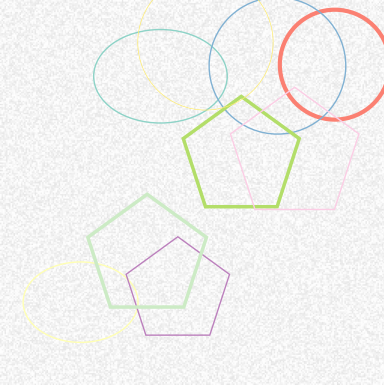[{"shape": "oval", "thickness": 1, "radius": 0.87, "center": [0.417, 0.802]}, {"shape": "oval", "thickness": 1, "radius": 0.75, "center": [0.209, 0.215]}, {"shape": "circle", "thickness": 3, "radius": 0.71, "center": [0.87, 0.832]}, {"shape": "circle", "thickness": 1, "radius": 0.89, "center": [0.721, 0.829]}, {"shape": "pentagon", "thickness": 2.5, "radius": 0.79, "center": [0.627, 0.591]}, {"shape": "pentagon", "thickness": 1, "radius": 0.88, "center": [0.765, 0.598]}, {"shape": "pentagon", "thickness": 1, "radius": 0.71, "center": [0.462, 0.244]}, {"shape": "pentagon", "thickness": 2.5, "radius": 0.81, "center": [0.382, 0.333]}, {"shape": "circle", "thickness": 0.5, "radius": 0.88, "center": [0.534, 0.89]}]